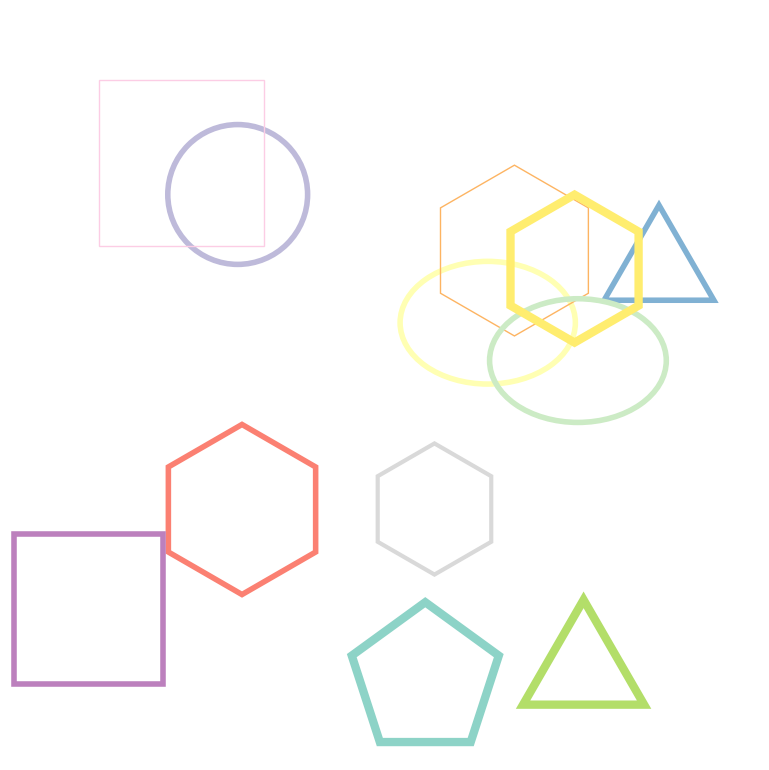[{"shape": "pentagon", "thickness": 3, "radius": 0.5, "center": [0.552, 0.118]}, {"shape": "oval", "thickness": 2, "radius": 0.57, "center": [0.633, 0.581]}, {"shape": "circle", "thickness": 2, "radius": 0.45, "center": [0.309, 0.747]}, {"shape": "hexagon", "thickness": 2, "radius": 0.55, "center": [0.314, 0.338]}, {"shape": "triangle", "thickness": 2, "radius": 0.41, "center": [0.856, 0.651]}, {"shape": "hexagon", "thickness": 0.5, "radius": 0.55, "center": [0.668, 0.675]}, {"shape": "triangle", "thickness": 3, "radius": 0.45, "center": [0.758, 0.13]}, {"shape": "square", "thickness": 0.5, "radius": 0.54, "center": [0.236, 0.789]}, {"shape": "hexagon", "thickness": 1.5, "radius": 0.43, "center": [0.564, 0.339]}, {"shape": "square", "thickness": 2, "radius": 0.48, "center": [0.115, 0.209]}, {"shape": "oval", "thickness": 2, "radius": 0.57, "center": [0.751, 0.532]}, {"shape": "hexagon", "thickness": 3, "radius": 0.48, "center": [0.746, 0.651]}]